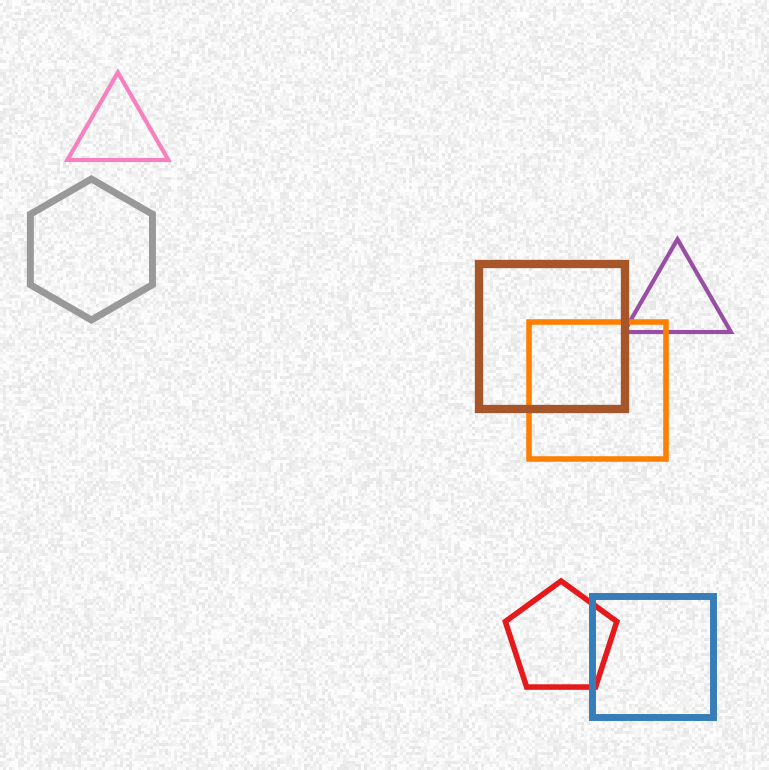[{"shape": "pentagon", "thickness": 2, "radius": 0.38, "center": [0.729, 0.169]}, {"shape": "square", "thickness": 2.5, "radius": 0.39, "center": [0.848, 0.148]}, {"shape": "triangle", "thickness": 1.5, "radius": 0.4, "center": [0.88, 0.609]}, {"shape": "square", "thickness": 2, "radius": 0.45, "center": [0.776, 0.493]}, {"shape": "square", "thickness": 3, "radius": 0.47, "center": [0.717, 0.562]}, {"shape": "triangle", "thickness": 1.5, "radius": 0.38, "center": [0.153, 0.83]}, {"shape": "hexagon", "thickness": 2.5, "radius": 0.46, "center": [0.119, 0.676]}]